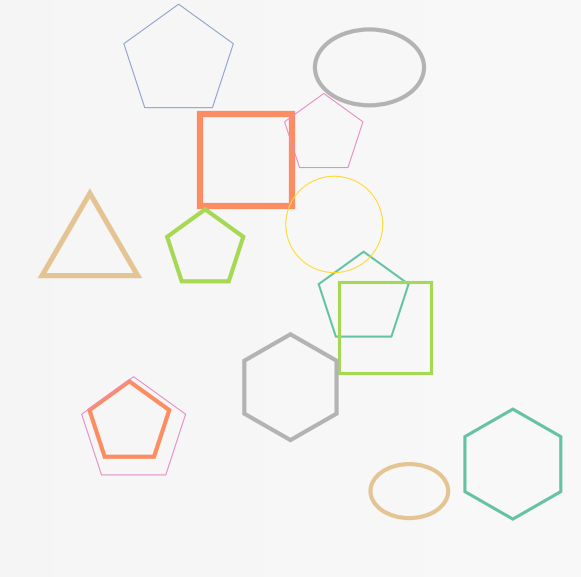[{"shape": "pentagon", "thickness": 1, "radius": 0.41, "center": [0.626, 0.482]}, {"shape": "hexagon", "thickness": 1.5, "radius": 0.48, "center": [0.882, 0.195]}, {"shape": "pentagon", "thickness": 2, "radius": 0.36, "center": [0.223, 0.267]}, {"shape": "square", "thickness": 3, "radius": 0.4, "center": [0.423, 0.722]}, {"shape": "pentagon", "thickness": 0.5, "radius": 0.5, "center": [0.307, 0.893]}, {"shape": "pentagon", "thickness": 0.5, "radius": 0.35, "center": [0.557, 0.766]}, {"shape": "pentagon", "thickness": 0.5, "radius": 0.47, "center": [0.23, 0.253]}, {"shape": "pentagon", "thickness": 2, "radius": 0.34, "center": [0.353, 0.568]}, {"shape": "square", "thickness": 1.5, "radius": 0.4, "center": [0.662, 0.432]}, {"shape": "circle", "thickness": 0.5, "radius": 0.42, "center": [0.575, 0.611]}, {"shape": "triangle", "thickness": 2.5, "radius": 0.47, "center": [0.155, 0.569]}, {"shape": "oval", "thickness": 2, "radius": 0.33, "center": [0.704, 0.149]}, {"shape": "oval", "thickness": 2, "radius": 0.47, "center": [0.636, 0.882]}, {"shape": "hexagon", "thickness": 2, "radius": 0.46, "center": [0.5, 0.329]}]